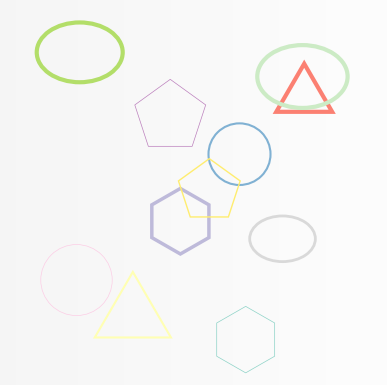[{"shape": "hexagon", "thickness": 0.5, "radius": 0.43, "center": [0.634, 0.118]}, {"shape": "triangle", "thickness": 1.5, "radius": 0.57, "center": [0.343, 0.18]}, {"shape": "hexagon", "thickness": 2.5, "radius": 0.43, "center": [0.465, 0.425]}, {"shape": "triangle", "thickness": 3, "radius": 0.42, "center": [0.785, 0.751]}, {"shape": "circle", "thickness": 1.5, "radius": 0.4, "center": [0.618, 0.6]}, {"shape": "oval", "thickness": 3, "radius": 0.55, "center": [0.206, 0.864]}, {"shape": "circle", "thickness": 0.5, "radius": 0.46, "center": [0.197, 0.273]}, {"shape": "oval", "thickness": 2, "radius": 0.42, "center": [0.729, 0.38]}, {"shape": "pentagon", "thickness": 0.5, "radius": 0.48, "center": [0.439, 0.698]}, {"shape": "oval", "thickness": 3, "radius": 0.58, "center": [0.78, 0.801]}, {"shape": "pentagon", "thickness": 1, "radius": 0.42, "center": [0.54, 0.504]}]